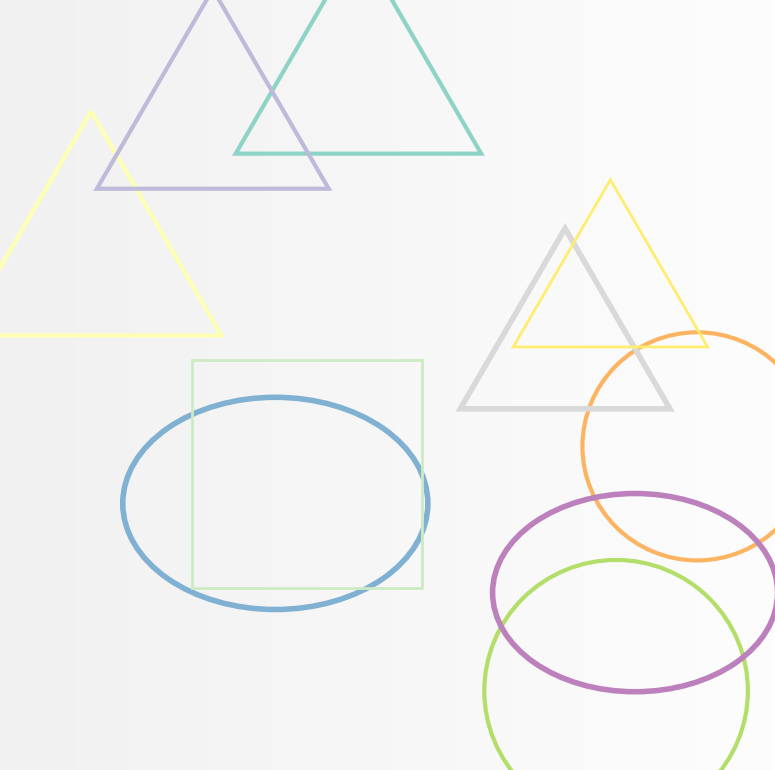[{"shape": "triangle", "thickness": 1.5, "radius": 0.91, "center": [0.462, 0.892]}, {"shape": "triangle", "thickness": 1.5, "radius": 0.97, "center": [0.117, 0.661]}, {"shape": "triangle", "thickness": 1.5, "radius": 0.86, "center": [0.275, 0.841]}, {"shape": "oval", "thickness": 2, "radius": 0.98, "center": [0.355, 0.346]}, {"shape": "circle", "thickness": 1.5, "radius": 0.74, "center": [0.9, 0.42]}, {"shape": "circle", "thickness": 1.5, "radius": 0.85, "center": [0.795, 0.103]}, {"shape": "triangle", "thickness": 2, "radius": 0.78, "center": [0.729, 0.547]}, {"shape": "oval", "thickness": 2, "radius": 0.92, "center": [0.819, 0.23]}, {"shape": "square", "thickness": 1, "radius": 0.74, "center": [0.396, 0.385]}, {"shape": "triangle", "thickness": 1, "radius": 0.72, "center": [0.788, 0.622]}]